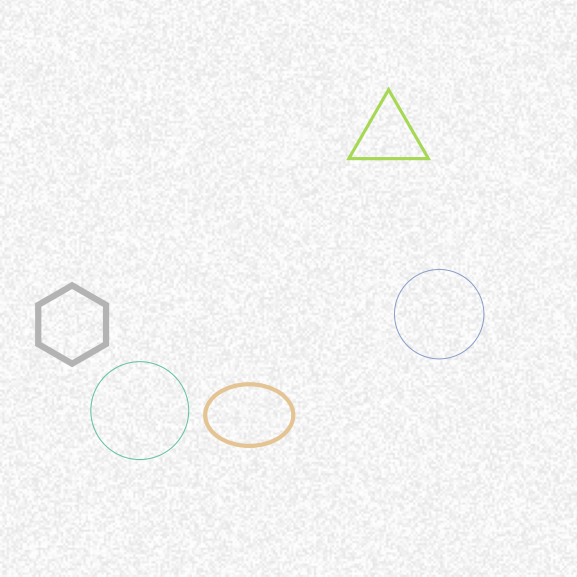[{"shape": "circle", "thickness": 0.5, "radius": 0.42, "center": [0.242, 0.288]}, {"shape": "circle", "thickness": 0.5, "radius": 0.39, "center": [0.761, 0.455]}, {"shape": "triangle", "thickness": 1.5, "radius": 0.4, "center": [0.673, 0.764]}, {"shape": "oval", "thickness": 2, "radius": 0.38, "center": [0.432, 0.28]}, {"shape": "hexagon", "thickness": 3, "radius": 0.34, "center": [0.125, 0.437]}]